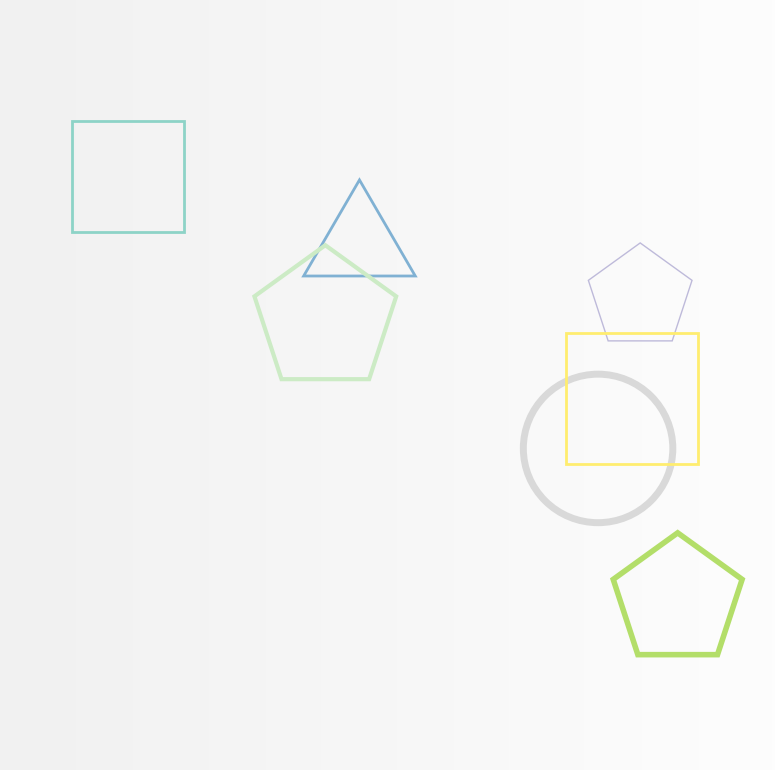[{"shape": "square", "thickness": 1, "radius": 0.36, "center": [0.165, 0.771]}, {"shape": "pentagon", "thickness": 0.5, "radius": 0.35, "center": [0.826, 0.614]}, {"shape": "triangle", "thickness": 1, "radius": 0.42, "center": [0.464, 0.683]}, {"shape": "pentagon", "thickness": 2, "radius": 0.44, "center": [0.874, 0.221]}, {"shape": "circle", "thickness": 2.5, "radius": 0.48, "center": [0.772, 0.418]}, {"shape": "pentagon", "thickness": 1.5, "radius": 0.48, "center": [0.42, 0.585]}, {"shape": "square", "thickness": 1, "radius": 0.43, "center": [0.815, 0.483]}]